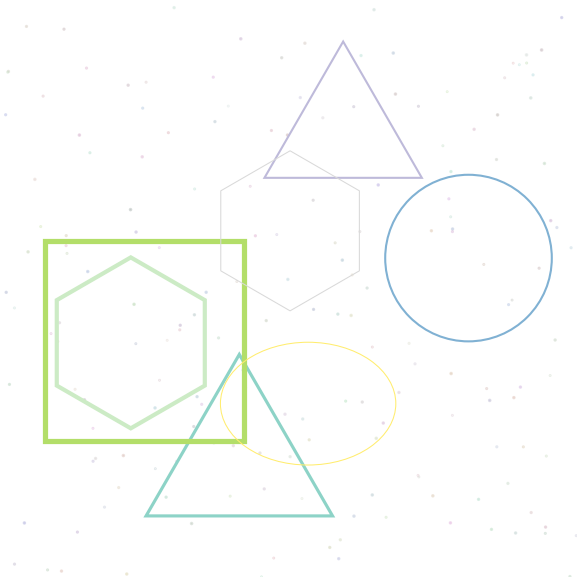[{"shape": "triangle", "thickness": 1.5, "radius": 0.93, "center": [0.414, 0.199]}, {"shape": "triangle", "thickness": 1, "radius": 0.79, "center": [0.594, 0.77]}, {"shape": "circle", "thickness": 1, "radius": 0.72, "center": [0.811, 0.552]}, {"shape": "square", "thickness": 2.5, "radius": 0.86, "center": [0.25, 0.409]}, {"shape": "hexagon", "thickness": 0.5, "radius": 0.69, "center": [0.502, 0.599]}, {"shape": "hexagon", "thickness": 2, "radius": 0.74, "center": [0.226, 0.405]}, {"shape": "oval", "thickness": 0.5, "radius": 0.76, "center": [0.534, 0.3]}]